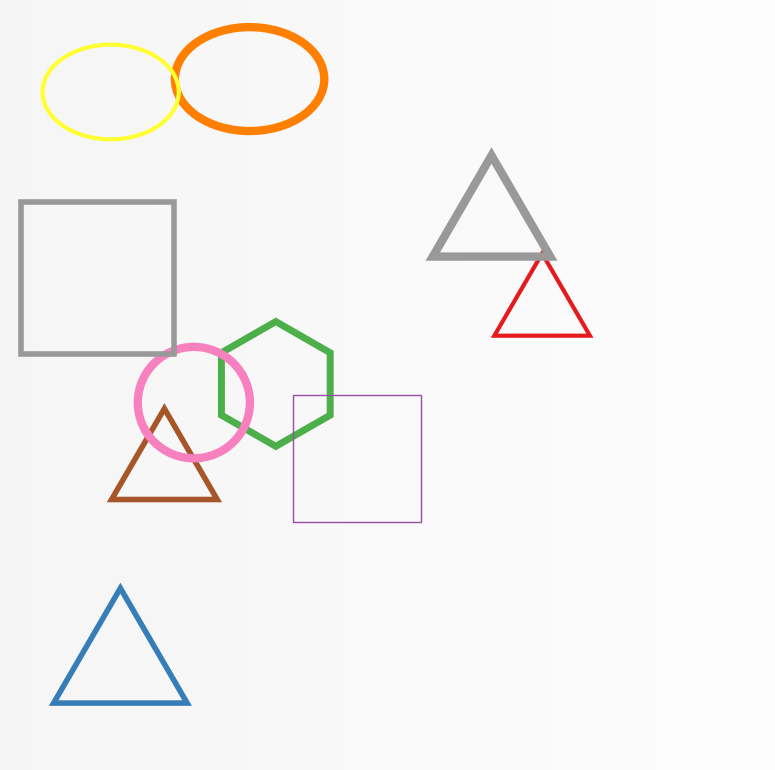[{"shape": "triangle", "thickness": 1.5, "radius": 0.36, "center": [0.7, 0.6]}, {"shape": "triangle", "thickness": 2, "radius": 0.5, "center": [0.155, 0.137]}, {"shape": "hexagon", "thickness": 2.5, "radius": 0.41, "center": [0.356, 0.501]}, {"shape": "square", "thickness": 0.5, "radius": 0.41, "center": [0.461, 0.405]}, {"shape": "oval", "thickness": 3, "radius": 0.48, "center": [0.322, 0.897]}, {"shape": "oval", "thickness": 1.5, "radius": 0.44, "center": [0.143, 0.881]}, {"shape": "triangle", "thickness": 2, "radius": 0.39, "center": [0.212, 0.391]}, {"shape": "circle", "thickness": 3, "radius": 0.36, "center": [0.25, 0.477]}, {"shape": "triangle", "thickness": 3, "radius": 0.44, "center": [0.634, 0.711]}, {"shape": "square", "thickness": 2, "radius": 0.49, "center": [0.126, 0.639]}]